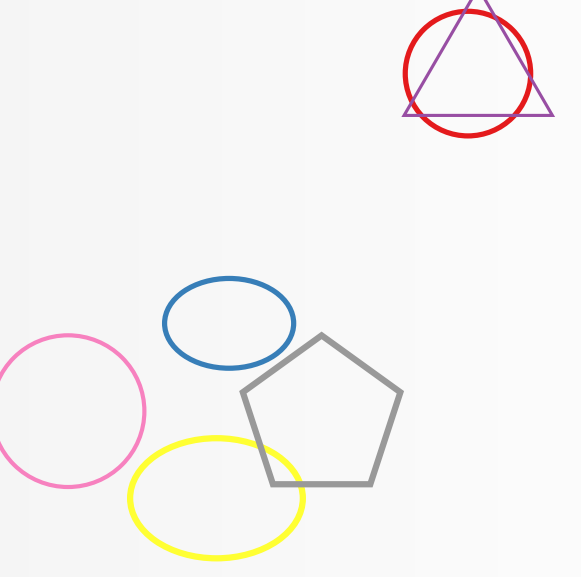[{"shape": "circle", "thickness": 2.5, "radius": 0.54, "center": [0.805, 0.872]}, {"shape": "oval", "thickness": 2.5, "radius": 0.56, "center": [0.394, 0.439]}, {"shape": "triangle", "thickness": 1.5, "radius": 0.74, "center": [0.823, 0.873]}, {"shape": "oval", "thickness": 3, "radius": 0.74, "center": [0.372, 0.136]}, {"shape": "circle", "thickness": 2, "radius": 0.66, "center": [0.117, 0.287]}, {"shape": "pentagon", "thickness": 3, "radius": 0.71, "center": [0.553, 0.276]}]